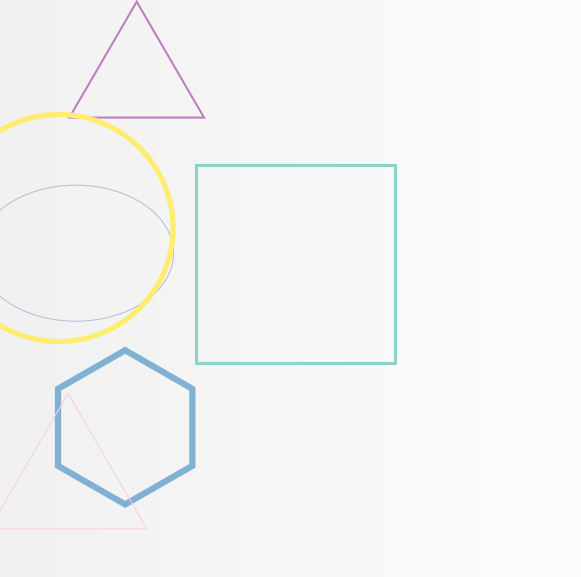[{"shape": "square", "thickness": 1.5, "radius": 0.86, "center": [0.508, 0.542]}, {"shape": "oval", "thickness": 0.5, "radius": 0.84, "center": [0.13, 0.561]}, {"shape": "hexagon", "thickness": 3, "radius": 0.67, "center": [0.215, 0.259]}, {"shape": "triangle", "thickness": 0.5, "radius": 0.78, "center": [0.117, 0.161]}, {"shape": "triangle", "thickness": 1, "radius": 0.67, "center": [0.235, 0.862]}, {"shape": "circle", "thickness": 2.5, "radius": 0.98, "center": [0.101, 0.604]}]